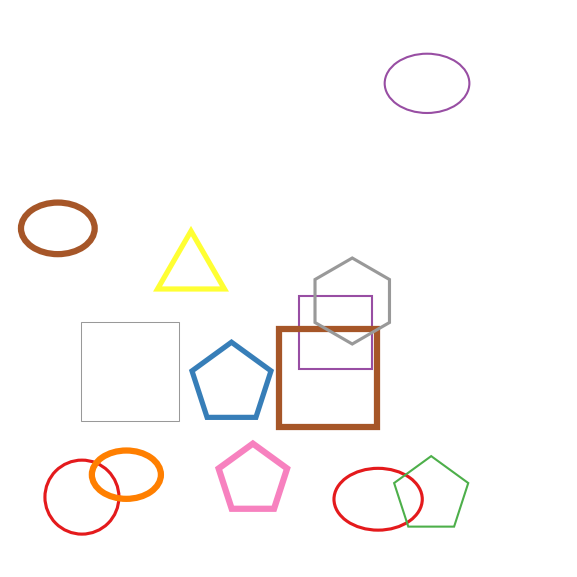[{"shape": "oval", "thickness": 1.5, "radius": 0.38, "center": [0.655, 0.135]}, {"shape": "circle", "thickness": 1.5, "radius": 0.32, "center": [0.142, 0.138]}, {"shape": "pentagon", "thickness": 2.5, "radius": 0.36, "center": [0.401, 0.335]}, {"shape": "pentagon", "thickness": 1, "radius": 0.34, "center": [0.747, 0.142]}, {"shape": "oval", "thickness": 1, "radius": 0.37, "center": [0.739, 0.855]}, {"shape": "square", "thickness": 1, "radius": 0.32, "center": [0.581, 0.423]}, {"shape": "oval", "thickness": 3, "radius": 0.3, "center": [0.219, 0.177]}, {"shape": "triangle", "thickness": 2.5, "radius": 0.33, "center": [0.331, 0.532]}, {"shape": "oval", "thickness": 3, "radius": 0.32, "center": [0.1, 0.604]}, {"shape": "square", "thickness": 3, "radius": 0.42, "center": [0.567, 0.344]}, {"shape": "pentagon", "thickness": 3, "radius": 0.31, "center": [0.438, 0.169]}, {"shape": "hexagon", "thickness": 1.5, "radius": 0.37, "center": [0.61, 0.478]}, {"shape": "square", "thickness": 0.5, "radius": 0.43, "center": [0.225, 0.356]}]